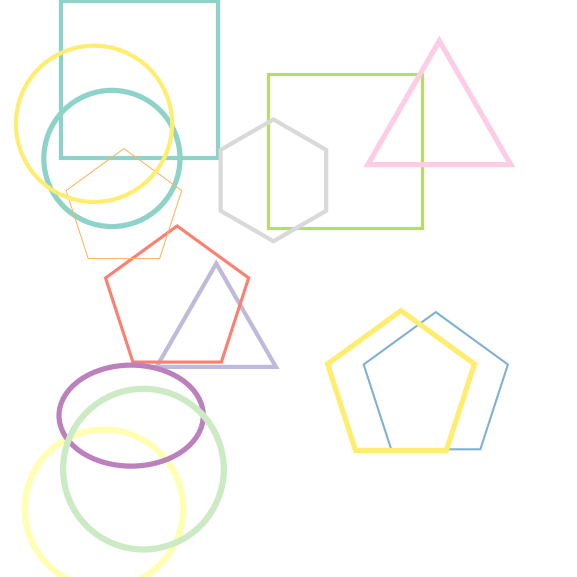[{"shape": "square", "thickness": 2, "radius": 0.68, "center": [0.241, 0.861]}, {"shape": "circle", "thickness": 2.5, "radius": 0.59, "center": [0.194, 0.725]}, {"shape": "circle", "thickness": 3, "radius": 0.69, "center": [0.18, 0.118]}, {"shape": "triangle", "thickness": 2, "radius": 0.6, "center": [0.374, 0.423]}, {"shape": "pentagon", "thickness": 1.5, "radius": 0.65, "center": [0.307, 0.478]}, {"shape": "pentagon", "thickness": 1, "radius": 0.66, "center": [0.755, 0.327]}, {"shape": "pentagon", "thickness": 0.5, "radius": 0.53, "center": [0.215, 0.637]}, {"shape": "square", "thickness": 1.5, "radius": 0.67, "center": [0.598, 0.738]}, {"shape": "triangle", "thickness": 2.5, "radius": 0.71, "center": [0.761, 0.786]}, {"shape": "hexagon", "thickness": 2, "radius": 0.53, "center": [0.473, 0.687]}, {"shape": "oval", "thickness": 2.5, "radius": 0.62, "center": [0.227, 0.279]}, {"shape": "circle", "thickness": 3, "radius": 0.7, "center": [0.248, 0.187]}, {"shape": "circle", "thickness": 2, "radius": 0.68, "center": [0.163, 0.785]}, {"shape": "pentagon", "thickness": 2.5, "radius": 0.67, "center": [0.694, 0.327]}]